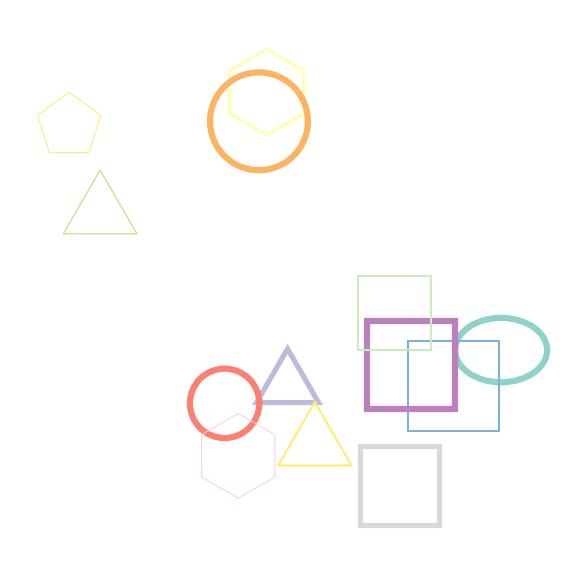[{"shape": "oval", "thickness": 3, "radius": 0.4, "center": [0.868, 0.393]}, {"shape": "hexagon", "thickness": 1.5, "radius": 0.37, "center": [0.462, 0.84]}, {"shape": "triangle", "thickness": 2.5, "radius": 0.31, "center": [0.498, 0.333]}, {"shape": "circle", "thickness": 3, "radius": 0.3, "center": [0.389, 0.301]}, {"shape": "square", "thickness": 1, "radius": 0.39, "center": [0.785, 0.331]}, {"shape": "circle", "thickness": 3, "radius": 0.42, "center": [0.448, 0.789]}, {"shape": "triangle", "thickness": 0.5, "radius": 0.37, "center": [0.173, 0.631]}, {"shape": "hexagon", "thickness": 0.5, "radius": 0.37, "center": [0.413, 0.21]}, {"shape": "square", "thickness": 2.5, "radius": 0.34, "center": [0.693, 0.158]}, {"shape": "square", "thickness": 3, "radius": 0.38, "center": [0.712, 0.367]}, {"shape": "square", "thickness": 1, "radius": 0.32, "center": [0.683, 0.457]}, {"shape": "triangle", "thickness": 1, "radius": 0.37, "center": [0.545, 0.23]}, {"shape": "pentagon", "thickness": 0.5, "radius": 0.29, "center": [0.12, 0.782]}]